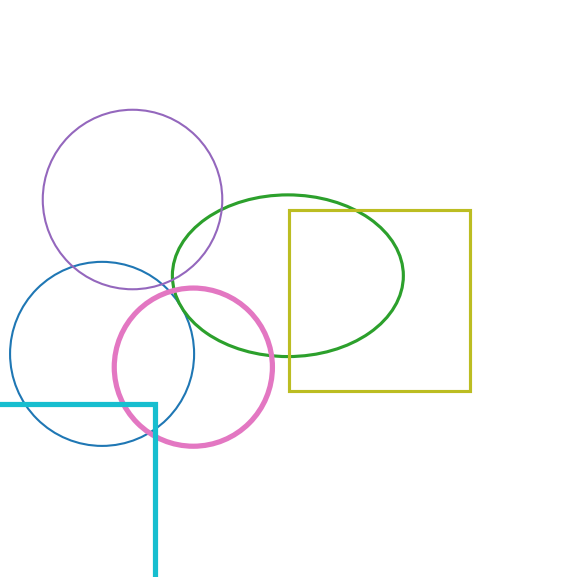[{"shape": "circle", "thickness": 1, "radius": 0.8, "center": [0.177, 0.386]}, {"shape": "oval", "thickness": 1.5, "radius": 1.0, "center": [0.498, 0.522]}, {"shape": "circle", "thickness": 1, "radius": 0.78, "center": [0.229, 0.654]}, {"shape": "circle", "thickness": 2.5, "radius": 0.68, "center": [0.335, 0.363]}, {"shape": "square", "thickness": 1.5, "radius": 0.78, "center": [0.657, 0.479]}, {"shape": "square", "thickness": 2.5, "radius": 0.8, "center": [0.109, 0.141]}]